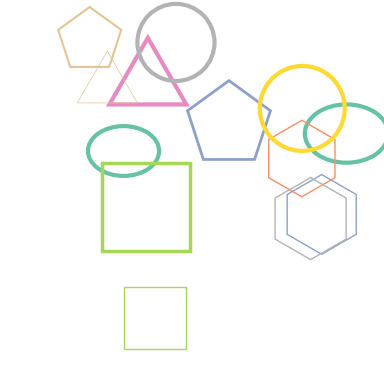[{"shape": "oval", "thickness": 3, "radius": 0.54, "center": [0.9, 0.653]}, {"shape": "oval", "thickness": 3, "radius": 0.46, "center": [0.321, 0.608]}, {"shape": "hexagon", "thickness": 1, "radius": 0.5, "center": [0.784, 0.588]}, {"shape": "hexagon", "thickness": 1, "radius": 0.52, "center": [0.836, 0.443]}, {"shape": "pentagon", "thickness": 2, "radius": 0.57, "center": [0.595, 0.677]}, {"shape": "triangle", "thickness": 3, "radius": 0.58, "center": [0.384, 0.786]}, {"shape": "square", "thickness": 2.5, "radius": 0.57, "center": [0.379, 0.463]}, {"shape": "square", "thickness": 1, "radius": 0.41, "center": [0.402, 0.174]}, {"shape": "circle", "thickness": 3, "radius": 0.55, "center": [0.785, 0.718]}, {"shape": "triangle", "thickness": 0.5, "radius": 0.45, "center": [0.279, 0.778]}, {"shape": "pentagon", "thickness": 1.5, "radius": 0.43, "center": [0.233, 0.896]}, {"shape": "circle", "thickness": 3, "radius": 0.5, "center": [0.457, 0.89]}, {"shape": "hexagon", "thickness": 1, "radius": 0.53, "center": [0.807, 0.432]}]